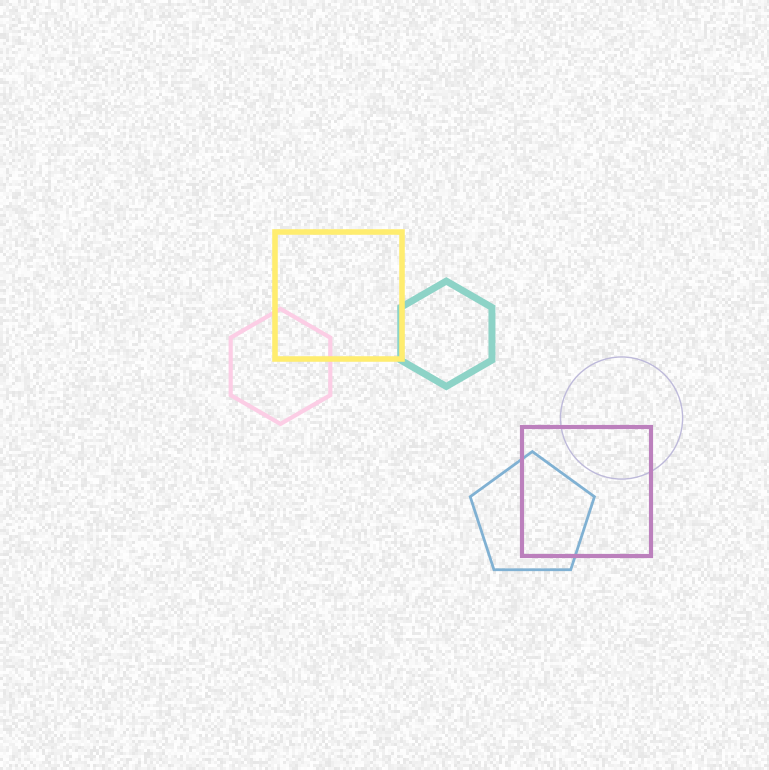[{"shape": "hexagon", "thickness": 2.5, "radius": 0.34, "center": [0.58, 0.567]}, {"shape": "circle", "thickness": 0.5, "radius": 0.4, "center": [0.807, 0.457]}, {"shape": "pentagon", "thickness": 1, "radius": 0.42, "center": [0.691, 0.329]}, {"shape": "hexagon", "thickness": 1.5, "radius": 0.37, "center": [0.364, 0.524]}, {"shape": "square", "thickness": 1.5, "radius": 0.42, "center": [0.762, 0.362]}, {"shape": "square", "thickness": 2, "radius": 0.41, "center": [0.44, 0.616]}]